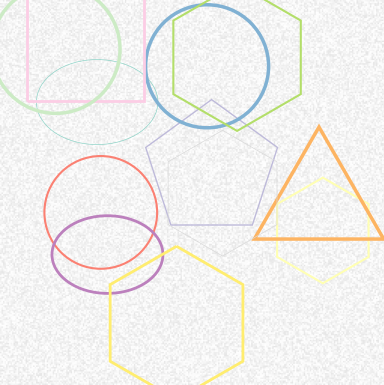[{"shape": "oval", "thickness": 0.5, "radius": 0.79, "center": [0.252, 0.735]}, {"shape": "hexagon", "thickness": 1.5, "radius": 0.69, "center": [0.839, 0.401]}, {"shape": "pentagon", "thickness": 1, "radius": 0.9, "center": [0.55, 0.561]}, {"shape": "circle", "thickness": 1.5, "radius": 0.73, "center": [0.262, 0.448]}, {"shape": "circle", "thickness": 2.5, "radius": 0.8, "center": [0.538, 0.828]}, {"shape": "triangle", "thickness": 2.5, "radius": 0.97, "center": [0.829, 0.476]}, {"shape": "hexagon", "thickness": 1.5, "radius": 0.96, "center": [0.616, 0.851]}, {"shape": "square", "thickness": 2, "radius": 0.77, "center": [0.222, 0.891]}, {"shape": "hexagon", "thickness": 0.5, "radius": 0.82, "center": [0.578, 0.498]}, {"shape": "oval", "thickness": 2, "radius": 0.72, "center": [0.279, 0.339]}, {"shape": "circle", "thickness": 2.5, "radius": 0.83, "center": [0.145, 0.872]}, {"shape": "hexagon", "thickness": 2, "radius": 1.0, "center": [0.459, 0.161]}]